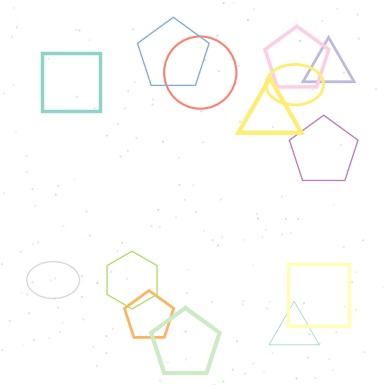[{"shape": "triangle", "thickness": 0.5, "radius": 0.38, "center": [0.764, 0.142]}, {"shape": "square", "thickness": 2.5, "radius": 0.38, "center": [0.184, 0.786]}, {"shape": "square", "thickness": 2.5, "radius": 0.4, "center": [0.827, 0.234]}, {"shape": "triangle", "thickness": 2, "radius": 0.38, "center": [0.853, 0.826]}, {"shape": "circle", "thickness": 1.5, "radius": 0.47, "center": [0.52, 0.811]}, {"shape": "pentagon", "thickness": 1, "radius": 0.49, "center": [0.45, 0.857]}, {"shape": "pentagon", "thickness": 2, "radius": 0.34, "center": [0.387, 0.178]}, {"shape": "hexagon", "thickness": 1, "radius": 0.37, "center": [0.343, 0.273]}, {"shape": "pentagon", "thickness": 2.5, "radius": 0.44, "center": [0.771, 0.845]}, {"shape": "oval", "thickness": 1, "radius": 0.34, "center": [0.138, 0.273]}, {"shape": "pentagon", "thickness": 1, "radius": 0.47, "center": [0.841, 0.607]}, {"shape": "pentagon", "thickness": 3, "radius": 0.47, "center": [0.482, 0.107]}, {"shape": "triangle", "thickness": 3, "radius": 0.47, "center": [0.701, 0.703]}, {"shape": "oval", "thickness": 2, "radius": 0.37, "center": [0.766, 0.78]}]